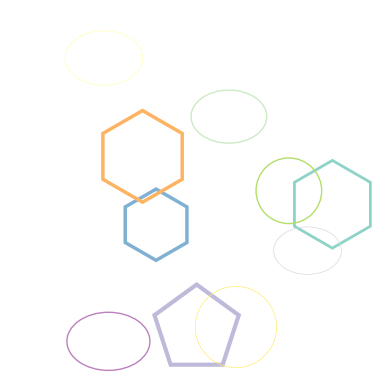[{"shape": "hexagon", "thickness": 2, "radius": 0.57, "center": [0.863, 0.469]}, {"shape": "oval", "thickness": 0.5, "radius": 0.5, "center": [0.27, 0.849]}, {"shape": "pentagon", "thickness": 3, "radius": 0.58, "center": [0.511, 0.146]}, {"shape": "hexagon", "thickness": 2.5, "radius": 0.46, "center": [0.405, 0.416]}, {"shape": "hexagon", "thickness": 2.5, "radius": 0.59, "center": [0.37, 0.594]}, {"shape": "circle", "thickness": 1, "radius": 0.43, "center": [0.75, 0.505]}, {"shape": "oval", "thickness": 0.5, "radius": 0.44, "center": [0.799, 0.349]}, {"shape": "oval", "thickness": 1, "radius": 0.54, "center": [0.282, 0.113]}, {"shape": "oval", "thickness": 1, "radius": 0.49, "center": [0.595, 0.697]}, {"shape": "circle", "thickness": 0.5, "radius": 0.53, "center": [0.613, 0.151]}]